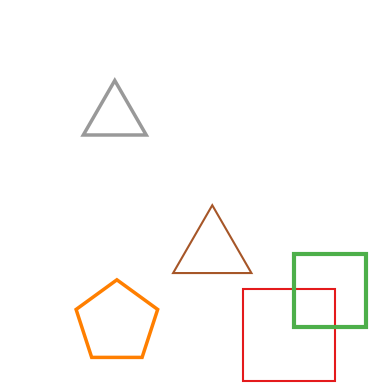[{"shape": "square", "thickness": 1.5, "radius": 0.6, "center": [0.75, 0.129]}, {"shape": "square", "thickness": 3, "radius": 0.47, "center": [0.857, 0.245]}, {"shape": "pentagon", "thickness": 2.5, "radius": 0.56, "center": [0.304, 0.162]}, {"shape": "triangle", "thickness": 1.5, "radius": 0.59, "center": [0.551, 0.35]}, {"shape": "triangle", "thickness": 2.5, "radius": 0.47, "center": [0.298, 0.697]}]